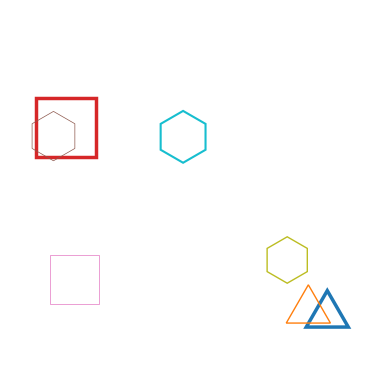[{"shape": "triangle", "thickness": 2.5, "radius": 0.32, "center": [0.85, 0.182]}, {"shape": "triangle", "thickness": 1, "radius": 0.33, "center": [0.801, 0.194]}, {"shape": "square", "thickness": 2.5, "radius": 0.39, "center": [0.172, 0.669]}, {"shape": "hexagon", "thickness": 0.5, "radius": 0.32, "center": [0.139, 0.647]}, {"shape": "square", "thickness": 0.5, "radius": 0.32, "center": [0.194, 0.275]}, {"shape": "hexagon", "thickness": 1, "radius": 0.3, "center": [0.746, 0.325]}, {"shape": "hexagon", "thickness": 1.5, "radius": 0.34, "center": [0.476, 0.645]}]